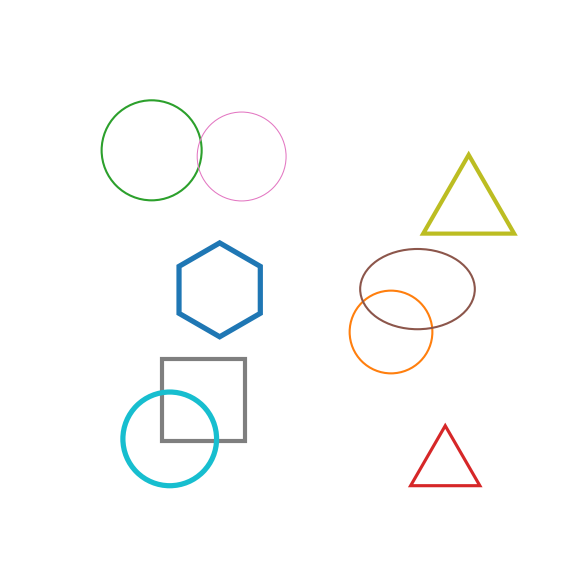[{"shape": "hexagon", "thickness": 2.5, "radius": 0.41, "center": [0.38, 0.497]}, {"shape": "circle", "thickness": 1, "radius": 0.36, "center": [0.677, 0.424]}, {"shape": "circle", "thickness": 1, "radius": 0.43, "center": [0.263, 0.739]}, {"shape": "triangle", "thickness": 1.5, "radius": 0.35, "center": [0.771, 0.193]}, {"shape": "oval", "thickness": 1, "radius": 0.5, "center": [0.723, 0.499]}, {"shape": "circle", "thickness": 0.5, "radius": 0.38, "center": [0.418, 0.728]}, {"shape": "square", "thickness": 2, "radius": 0.36, "center": [0.353, 0.307]}, {"shape": "triangle", "thickness": 2, "radius": 0.45, "center": [0.812, 0.64]}, {"shape": "circle", "thickness": 2.5, "radius": 0.41, "center": [0.294, 0.239]}]